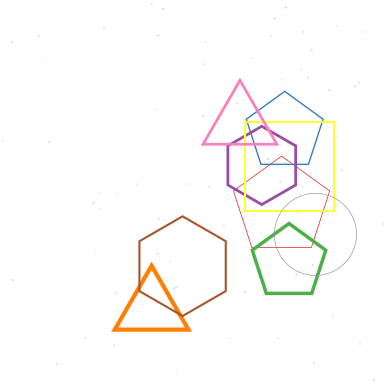[{"shape": "pentagon", "thickness": 0.5, "radius": 0.66, "center": [0.731, 0.463]}, {"shape": "pentagon", "thickness": 1, "radius": 0.52, "center": [0.739, 0.658]}, {"shape": "pentagon", "thickness": 2.5, "radius": 0.5, "center": [0.751, 0.319]}, {"shape": "hexagon", "thickness": 2, "radius": 0.51, "center": [0.68, 0.57]}, {"shape": "triangle", "thickness": 3, "radius": 0.55, "center": [0.394, 0.199]}, {"shape": "square", "thickness": 1.5, "radius": 0.58, "center": [0.752, 0.568]}, {"shape": "hexagon", "thickness": 1.5, "radius": 0.65, "center": [0.474, 0.309]}, {"shape": "triangle", "thickness": 2, "radius": 0.55, "center": [0.623, 0.681]}, {"shape": "circle", "thickness": 0.5, "radius": 0.53, "center": [0.819, 0.391]}]